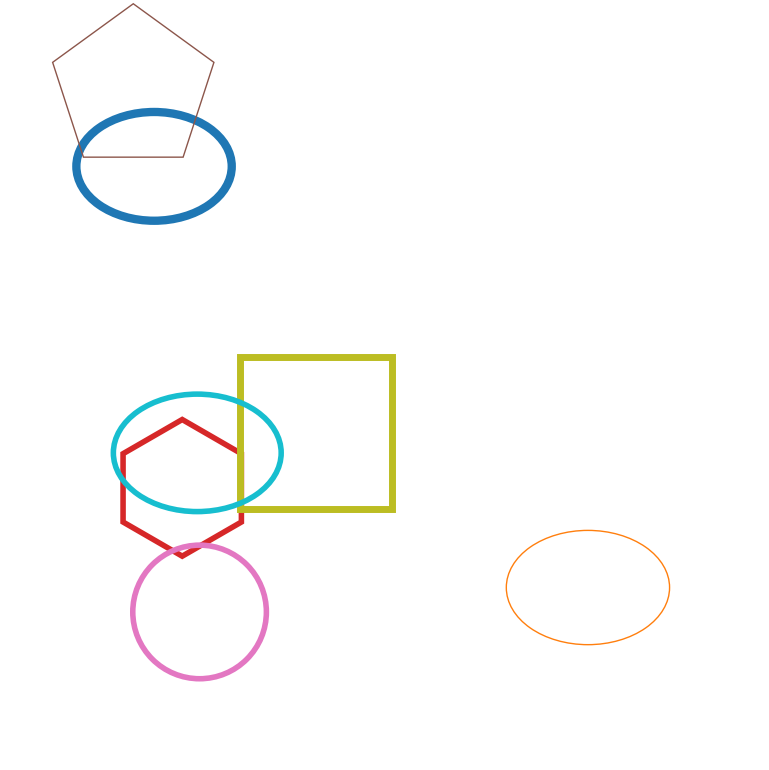[{"shape": "oval", "thickness": 3, "radius": 0.5, "center": [0.2, 0.784]}, {"shape": "oval", "thickness": 0.5, "radius": 0.53, "center": [0.764, 0.237]}, {"shape": "hexagon", "thickness": 2, "radius": 0.44, "center": [0.237, 0.366]}, {"shape": "pentagon", "thickness": 0.5, "radius": 0.55, "center": [0.173, 0.885]}, {"shape": "circle", "thickness": 2, "radius": 0.43, "center": [0.259, 0.205]}, {"shape": "square", "thickness": 2.5, "radius": 0.49, "center": [0.41, 0.438]}, {"shape": "oval", "thickness": 2, "radius": 0.54, "center": [0.256, 0.412]}]